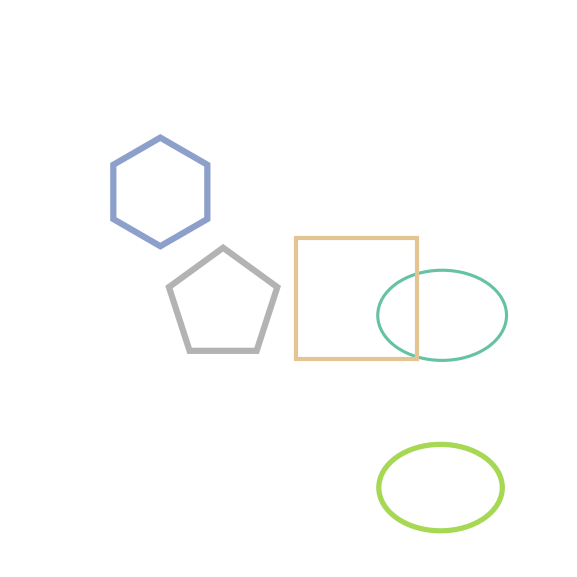[{"shape": "oval", "thickness": 1.5, "radius": 0.56, "center": [0.766, 0.453]}, {"shape": "hexagon", "thickness": 3, "radius": 0.47, "center": [0.278, 0.667]}, {"shape": "oval", "thickness": 2.5, "radius": 0.53, "center": [0.763, 0.155]}, {"shape": "square", "thickness": 2, "radius": 0.53, "center": [0.617, 0.482]}, {"shape": "pentagon", "thickness": 3, "radius": 0.49, "center": [0.386, 0.471]}]